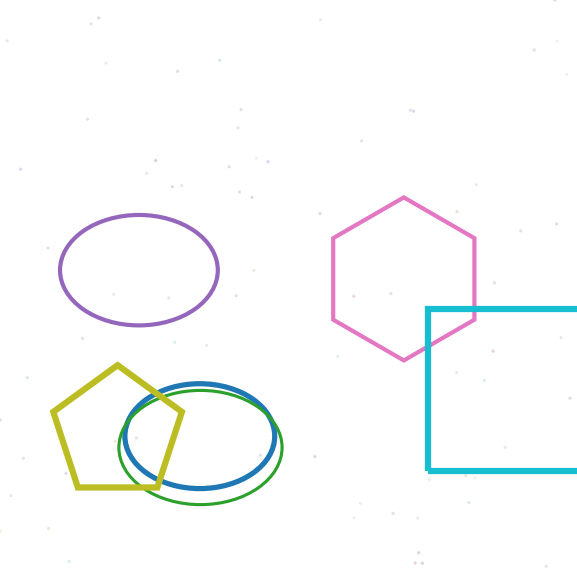[{"shape": "oval", "thickness": 2.5, "radius": 0.65, "center": [0.346, 0.244]}, {"shape": "oval", "thickness": 1.5, "radius": 0.71, "center": [0.347, 0.224]}, {"shape": "oval", "thickness": 2, "radius": 0.68, "center": [0.241, 0.531]}, {"shape": "hexagon", "thickness": 2, "radius": 0.71, "center": [0.699, 0.516]}, {"shape": "pentagon", "thickness": 3, "radius": 0.59, "center": [0.204, 0.25]}, {"shape": "square", "thickness": 3, "radius": 0.7, "center": [0.881, 0.324]}]